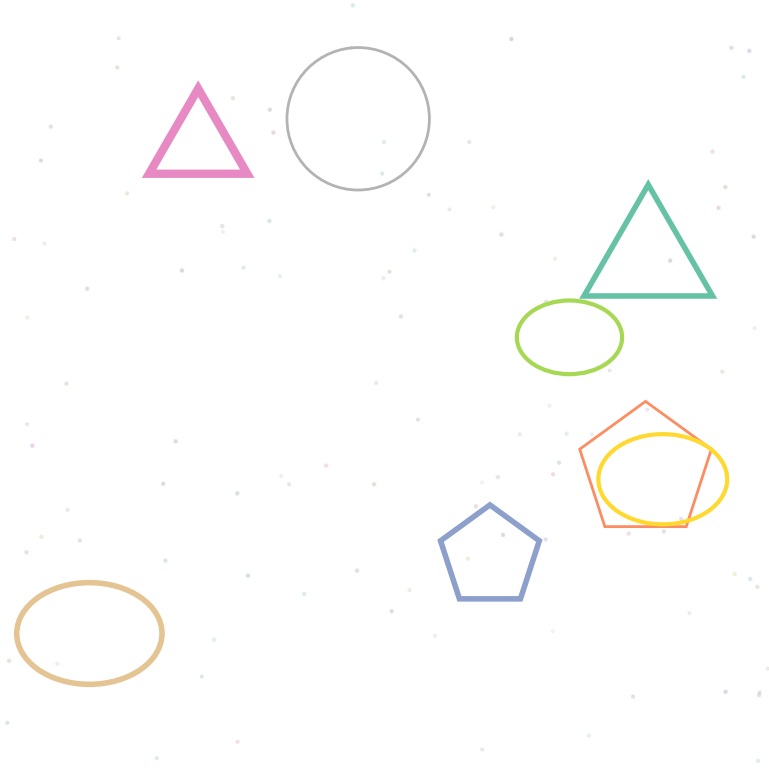[{"shape": "triangle", "thickness": 2, "radius": 0.48, "center": [0.842, 0.664]}, {"shape": "pentagon", "thickness": 1, "radius": 0.45, "center": [0.838, 0.389]}, {"shape": "pentagon", "thickness": 2, "radius": 0.34, "center": [0.636, 0.277]}, {"shape": "triangle", "thickness": 3, "radius": 0.37, "center": [0.257, 0.811]}, {"shape": "oval", "thickness": 1.5, "radius": 0.34, "center": [0.74, 0.562]}, {"shape": "oval", "thickness": 1.5, "radius": 0.42, "center": [0.861, 0.378]}, {"shape": "oval", "thickness": 2, "radius": 0.47, "center": [0.116, 0.177]}, {"shape": "circle", "thickness": 1, "radius": 0.46, "center": [0.465, 0.846]}]